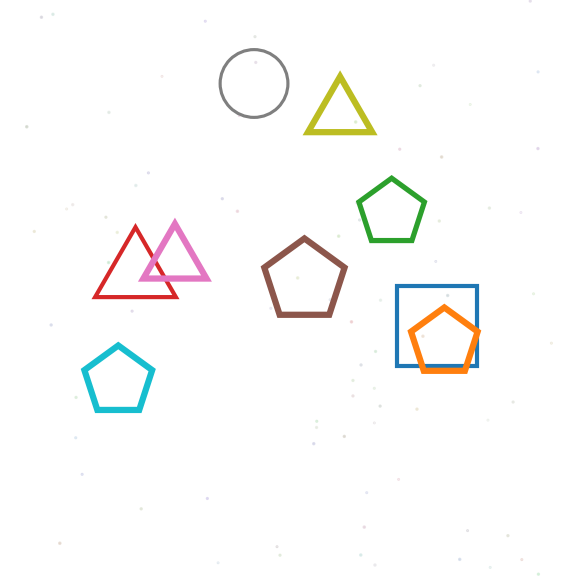[{"shape": "square", "thickness": 2, "radius": 0.35, "center": [0.757, 0.435]}, {"shape": "pentagon", "thickness": 3, "radius": 0.3, "center": [0.769, 0.406]}, {"shape": "pentagon", "thickness": 2.5, "radius": 0.3, "center": [0.678, 0.631]}, {"shape": "triangle", "thickness": 2, "radius": 0.4, "center": [0.235, 0.525]}, {"shape": "pentagon", "thickness": 3, "radius": 0.37, "center": [0.527, 0.513]}, {"shape": "triangle", "thickness": 3, "radius": 0.32, "center": [0.303, 0.548]}, {"shape": "circle", "thickness": 1.5, "radius": 0.29, "center": [0.44, 0.855]}, {"shape": "triangle", "thickness": 3, "radius": 0.32, "center": [0.589, 0.802]}, {"shape": "pentagon", "thickness": 3, "radius": 0.31, "center": [0.205, 0.339]}]